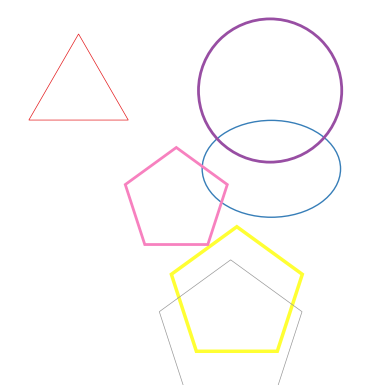[{"shape": "triangle", "thickness": 0.5, "radius": 0.75, "center": [0.204, 0.763]}, {"shape": "oval", "thickness": 1, "radius": 0.9, "center": [0.705, 0.562]}, {"shape": "circle", "thickness": 2, "radius": 0.93, "center": [0.702, 0.765]}, {"shape": "pentagon", "thickness": 2.5, "radius": 0.89, "center": [0.615, 0.232]}, {"shape": "pentagon", "thickness": 2, "radius": 0.7, "center": [0.458, 0.478]}, {"shape": "pentagon", "thickness": 0.5, "radius": 0.97, "center": [0.599, 0.13]}]